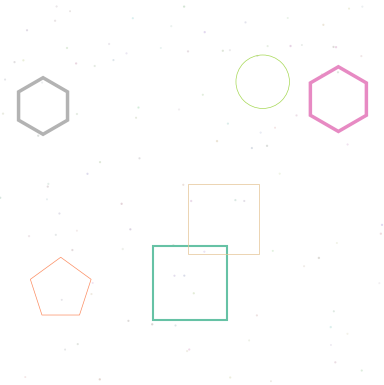[{"shape": "square", "thickness": 1.5, "radius": 0.48, "center": [0.494, 0.264]}, {"shape": "pentagon", "thickness": 0.5, "radius": 0.41, "center": [0.158, 0.249]}, {"shape": "hexagon", "thickness": 2.5, "radius": 0.42, "center": [0.879, 0.743]}, {"shape": "circle", "thickness": 0.5, "radius": 0.35, "center": [0.682, 0.788]}, {"shape": "square", "thickness": 0.5, "radius": 0.46, "center": [0.58, 0.431]}, {"shape": "hexagon", "thickness": 2.5, "radius": 0.37, "center": [0.112, 0.725]}]